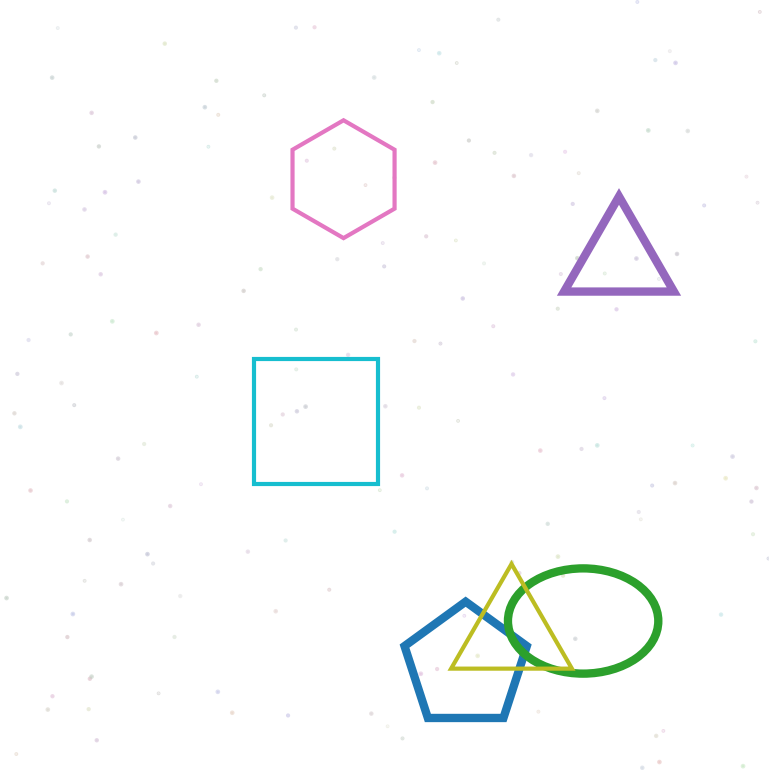[{"shape": "pentagon", "thickness": 3, "radius": 0.42, "center": [0.605, 0.135]}, {"shape": "oval", "thickness": 3, "radius": 0.49, "center": [0.757, 0.193]}, {"shape": "triangle", "thickness": 3, "radius": 0.41, "center": [0.804, 0.663]}, {"shape": "hexagon", "thickness": 1.5, "radius": 0.38, "center": [0.446, 0.767]}, {"shape": "triangle", "thickness": 1.5, "radius": 0.45, "center": [0.664, 0.177]}, {"shape": "square", "thickness": 1.5, "radius": 0.4, "center": [0.41, 0.452]}]